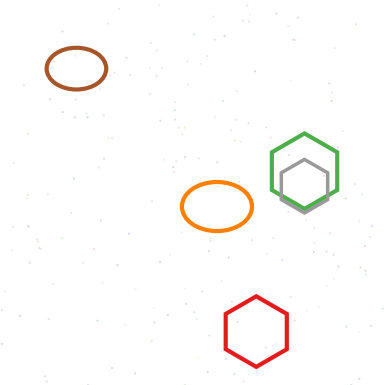[{"shape": "hexagon", "thickness": 3, "radius": 0.46, "center": [0.666, 0.139]}, {"shape": "hexagon", "thickness": 3, "radius": 0.49, "center": [0.791, 0.555]}, {"shape": "oval", "thickness": 3, "radius": 0.46, "center": [0.564, 0.464]}, {"shape": "oval", "thickness": 3, "radius": 0.39, "center": [0.199, 0.822]}, {"shape": "hexagon", "thickness": 2.5, "radius": 0.35, "center": [0.791, 0.516]}]